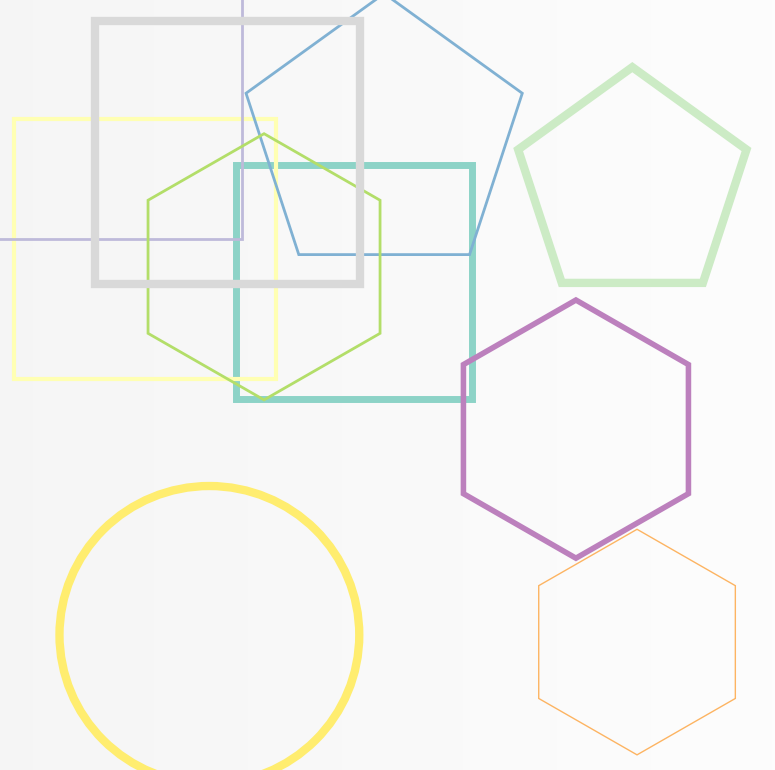[{"shape": "square", "thickness": 2.5, "radius": 0.76, "center": [0.457, 0.633]}, {"shape": "square", "thickness": 1.5, "radius": 0.84, "center": [0.187, 0.676]}, {"shape": "square", "thickness": 1, "radius": 0.87, "center": [0.139, 0.863]}, {"shape": "pentagon", "thickness": 1, "radius": 0.94, "center": [0.496, 0.821]}, {"shape": "hexagon", "thickness": 0.5, "radius": 0.73, "center": [0.822, 0.166]}, {"shape": "hexagon", "thickness": 1, "radius": 0.86, "center": [0.341, 0.654]}, {"shape": "square", "thickness": 3, "radius": 0.86, "center": [0.294, 0.802]}, {"shape": "hexagon", "thickness": 2, "radius": 0.84, "center": [0.743, 0.443]}, {"shape": "pentagon", "thickness": 3, "radius": 0.77, "center": [0.816, 0.758]}, {"shape": "circle", "thickness": 3, "radius": 0.97, "center": [0.27, 0.175]}]